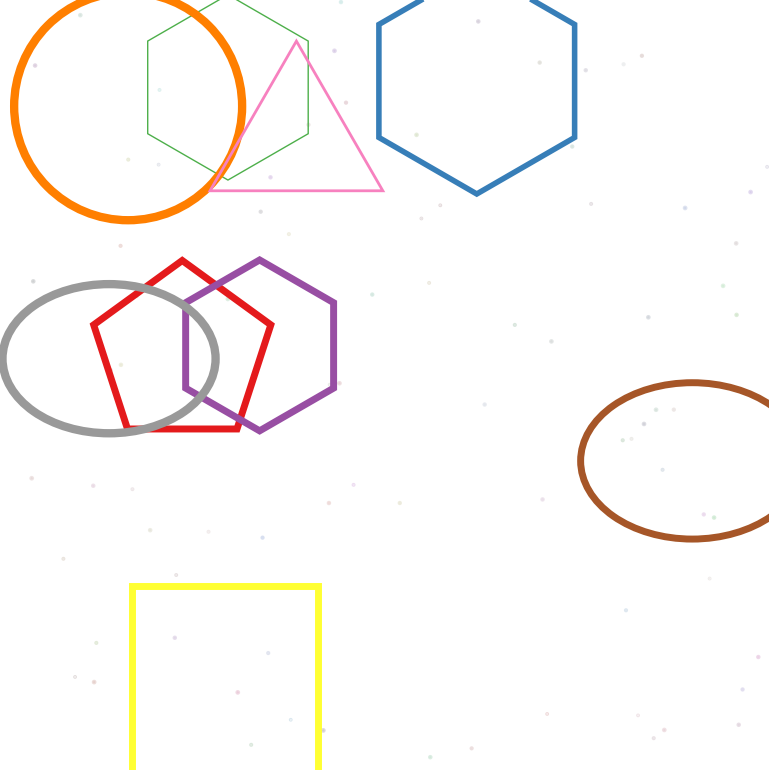[{"shape": "pentagon", "thickness": 2.5, "radius": 0.6, "center": [0.237, 0.541]}, {"shape": "hexagon", "thickness": 2, "radius": 0.73, "center": [0.619, 0.895]}, {"shape": "hexagon", "thickness": 0.5, "radius": 0.6, "center": [0.296, 0.887]}, {"shape": "hexagon", "thickness": 2.5, "radius": 0.55, "center": [0.337, 0.551]}, {"shape": "circle", "thickness": 3, "radius": 0.74, "center": [0.166, 0.862]}, {"shape": "square", "thickness": 2.5, "radius": 0.61, "center": [0.292, 0.118]}, {"shape": "oval", "thickness": 2.5, "radius": 0.73, "center": [0.899, 0.401]}, {"shape": "triangle", "thickness": 1, "radius": 0.65, "center": [0.385, 0.817]}, {"shape": "oval", "thickness": 3, "radius": 0.69, "center": [0.142, 0.534]}]